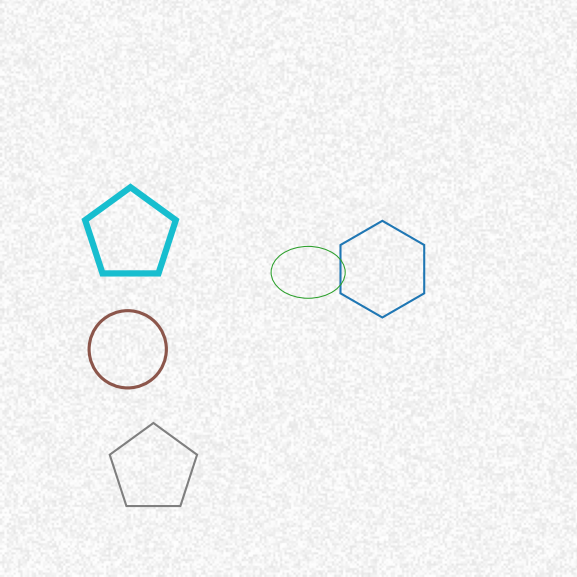[{"shape": "hexagon", "thickness": 1, "radius": 0.42, "center": [0.662, 0.533]}, {"shape": "oval", "thickness": 0.5, "radius": 0.32, "center": [0.534, 0.528]}, {"shape": "circle", "thickness": 1.5, "radius": 0.33, "center": [0.221, 0.394]}, {"shape": "pentagon", "thickness": 1, "radius": 0.4, "center": [0.266, 0.187]}, {"shape": "pentagon", "thickness": 3, "radius": 0.41, "center": [0.226, 0.592]}]